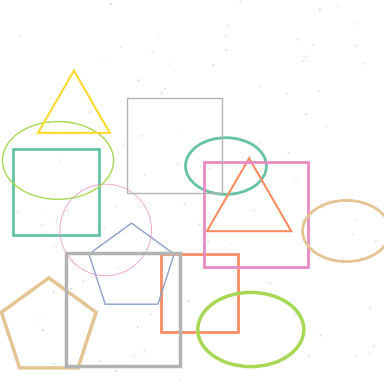[{"shape": "square", "thickness": 2, "radius": 0.56, "center": [0.145, 0.501]}, {"shape": "oval", "thickness": 2, "radius": 0.53, "center": [0.587, 0.569]}, {"shape": "square", "thickness": 2, "radius": 0.5, "center": [0.518, 0.239]}, {"shape": "triangle", "thickness": 1.5, "radius": 0.63, "center": [0.647, 0.463]}, {"shape": "pentagon", "thickness": 1, "radius": 0.58, "center": [0.342, 0.304]}, {"shape": "circle", "thickness": 0.5, "radius": 0.59, "center": [0.275, 0.403]}, {"shape": "square", "thickness": 2, "radius": 0.68, "center": [0.664, 0.442]}, {"shape": "oval", "thickness": 2.5, "radius": 0.69, "center": [0.651, 0.144]}, {"shape": "oval", "thickness": 1, "radius": 0.72, "center": [0.151, 0.583]}, {"shape": "triangle", "thickness": 1.5, "radius": 0.54, "center": [0.192, 0.709]}, {"shape": "oval", "thickness": 2, "radius": 0.57, "center": [0.899, 0.4]}, {"shape": "pentagon", "thickness": 2.5, "radius": 0.65, "center": [0.127, 0.149]}, {"shape": "square", "thickness": 2.5, "radius": 0.74, "center": [0.319, 0.197]}, {"shape": "square", "thickness": 1, "radius": 0.62, "center": [0.452, 0.622]}]